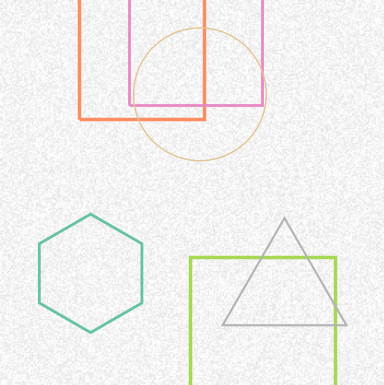[{"shape": "hexagon", "thickness": 2, "radius": 0.77, "center": [0.235, 0.29]}, {"shape": "square", "thickness": 2.5, "radius": 0.81, "center": [0.367, 0.852]}, {"shape": "square", "thickness": 2, "radius": 0.86, "center": [0.507, 0.899]}, {"shape": "square", "thickness": 2.5, "radius": 0.94, "center": [0.682, 0.146]}, {"shape": "circle", "thickness": 1, "radius": 0.86, "center": [0.519, 0.755]}, {"shape": "triangle", "thickness": 1.5, "radius": 0.93, "center": [0.739, 0.248]}]